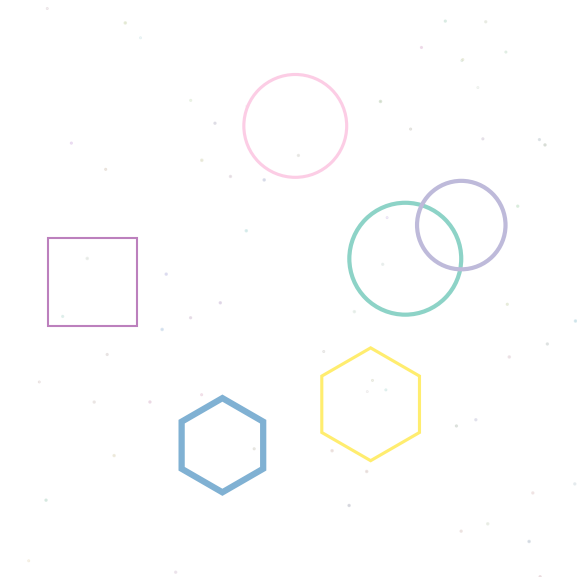[{"shape": "circle", "thickness": 2, "radius": 0.48, "center": [0.702, 0.551]}, {"shape": "circle", "thickness": 2, "radius": 0.38, "center": [0.799, 0.609]}, {"shape": "hexagon", "thickness": 3, "radius": 0.41, "center": [0.385, 0.228]}, {"shape": "circle", "thickness": 1.5, "radius": 0.45, "center": [0.511, 0.781]}, {"shape": "square", "thickness": 1, "radius": 0.38, "center": [0.16, 0.511]}, {"shape": "hexagon", "thickness": 1.5, "radius": 0.49, "center": [0.642, 0.299]}]